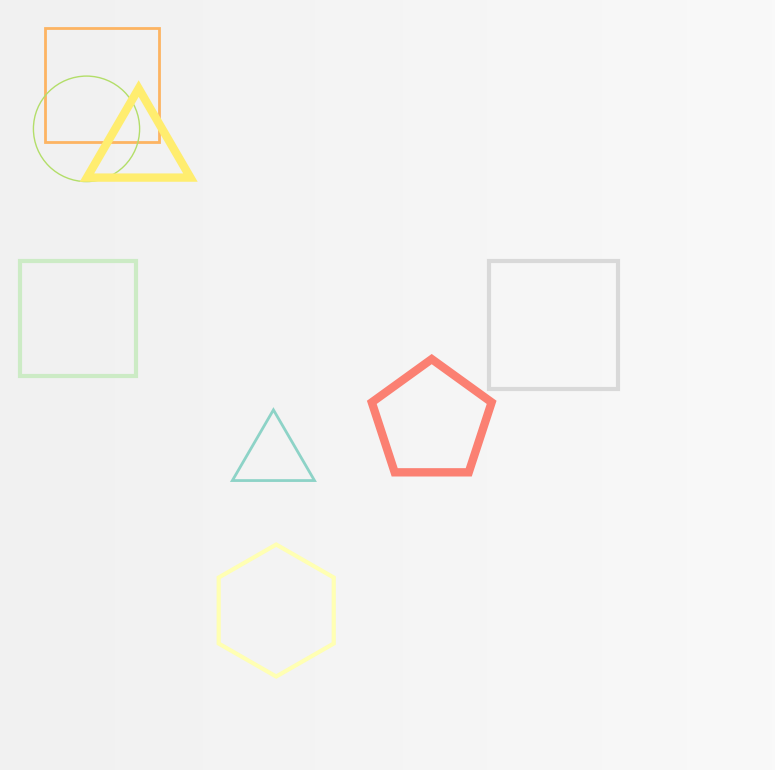[{"shape": "triangle", "thickness": 1, "radius": 0.31, "center": [0.353, 0.407]}, {"shape": "hexagon", "thickness": 1.5, "radius": 0.43, "center": [0.356, 0.207]}, {"shape": "pentagon", "thickness": 3, "radius": 0.41, "center": [0.557, 0.452]}, {"shape": "square", "thickness": 1, "radius": 0.37, "center": [0.132, 0.89]}, {"shape": "circle", "thickness": 0.5, "radius": 0.34, "center": [0.112, 0.833]}, {"shape": "square", "thickness": 1.5, "radius": 0.42, "center": [0.714, 0.578]}, {"shape": "square", "thickness": 1.5, "radius": 0.37, "center": [0.101, 0.586]}, {"shape": "triangle", "thickness": 3, "radius": 0.39, "center": [0.179, 0.808]}]